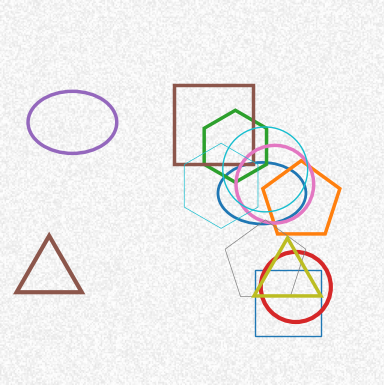[{"shape": "oval", "thickness": 2, "radius": 0.57, "center": [0.68, 0.498]}, {"shape": "square", "thickness": 1, "radius": 0.42, "center": [0.748, 0.213]}, {"shape": "pentagon", "thickness": 2.5, "radius": 0.53, "center": [0.783, 0.478]}, {"shape": "hexagon", "thickness": 2.5, "radius": 0.47, "center": [0.611, 0.62]}, {"shape": "circle", "thickness": 3, "radius": 0.45, "center": [0.768, 0.255]}, {"shape": "oval", "thickness": 2.5, "radius": 0.58, "center": [0.188, 0.682]}, {"shape": "square", "thickness": 2.5, "radius": 0.51, "center": [0.554, 0.677]}, {"shape": "triangle", "thickness": 3, "radius": 0.49, "center": [0.128, 0.29]}, {"shape": "circle", "thickness": 2.5, "radius": 0.5, "center": [0.714, 0.522]}, {"shape": "pentagon", "thickness": 0.5, "radius": 0.55, "center": [0.689, 0.319]}, {"shape": "triangle", "thickness": 2.5, "radius": 0.5, "center": [0.747, 0.281]}, {"shape": "hexagon", "thickness": 0.5, "radius": 0.55, "center": [0.574, 0.517]}, {"shape": "circle", "thickness": 1, "radius": 0.55, "center": [0.689, 0.56]}]